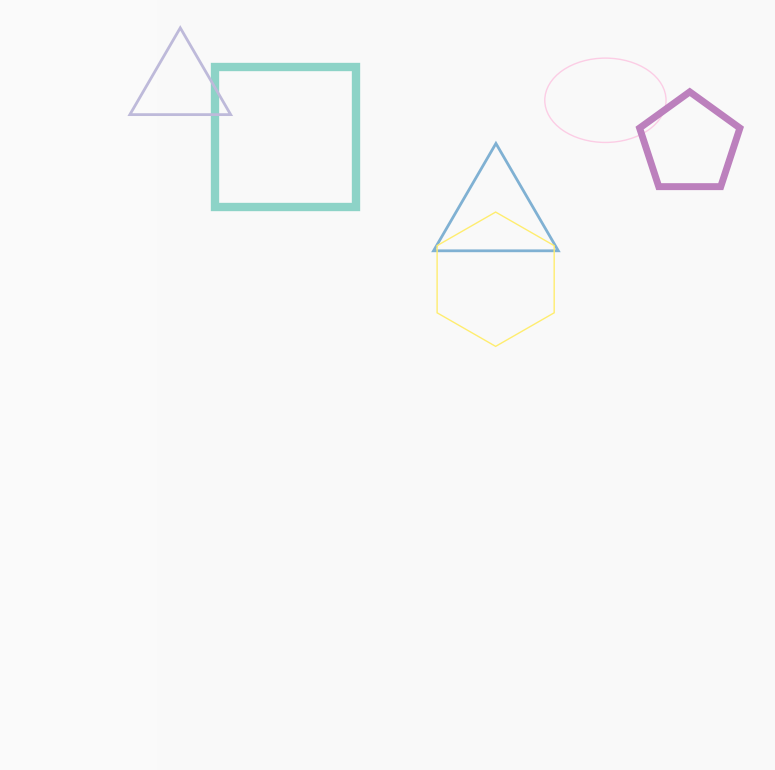[{"shape": "square", "thickness": 3, "radius": 0.46, "center": [0.369, 0.822]}, {"shape": "triangle", "thickness": 1, "radius": 0.38, "center": [0.233, 0.889]}, {"shape": "triangle", "thickness": 1, "radius": 0.46, "center": [0.64, 0.721]}, {"shape": "oval", "thickness": 0.5, "radius": 0.39, "center": [0.781, 0.87]}, {"shape": "pentagon", "thickness": 2.5, "radius": 0.34, "center": [0.89, 0.813]}, {"shape": "hexagon", "thickness": 0.5, "radius": 0.44, "center": [0.64, 0.637]}]